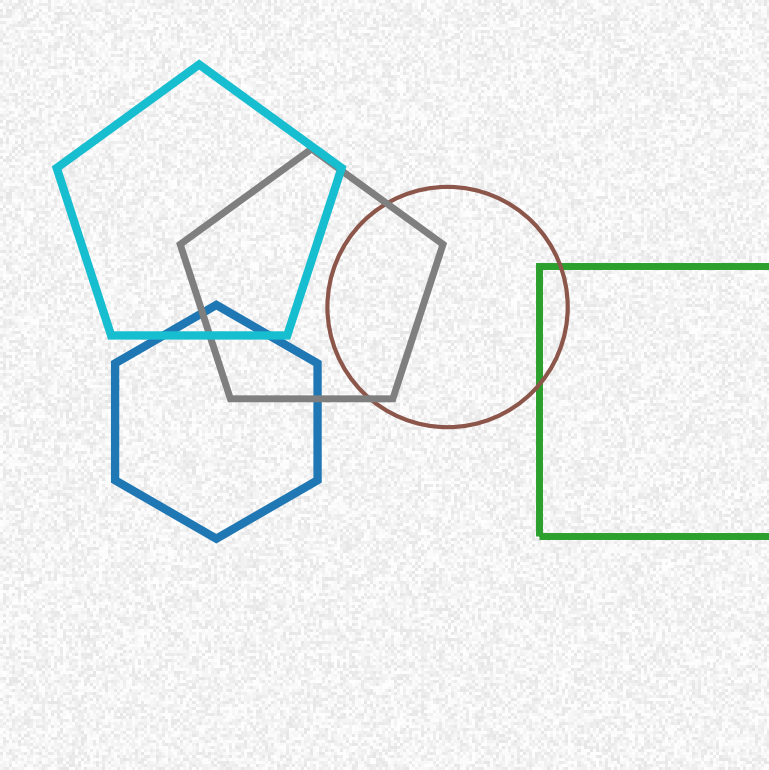[{"shape": "hexagon", "thickness": 3, "radius": 0.76, "center": [0.281, 0.452]}, {"shape": "square", "thickness": 2.5, "radius": 0.88, "center": [0.875, 0.479]}, {"shape": "circle", "thickness": 1.5, "radius": 0.78, "center": [0.581, 0.601]}, {"shape": "pentagon", "thickness": 2.5, "radius": 0.9, "center": [0.405, 0.627]}, {"shape": "pentagon", "thickness": 3, "radius": 0.97, "center": [0.259, 0.722]}]